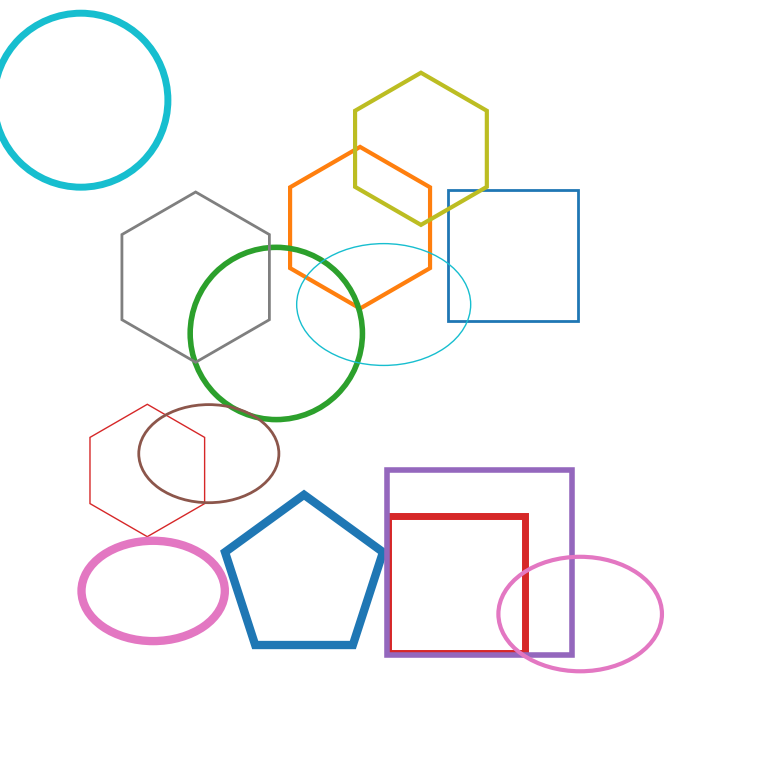[{"shape": "square", "thickness": 1, "radius": 0.42, "center": [0.666, 0.668]}, {"shape": "pentagon", "thickness": 3, "radius": 0.54, "center": [0.395, 0.25]}, {"shape": "hexagon", "thickness": 1.5, "radius": 0.52, "center": [0.468, 0.704]}, {"shape": "circle", "thickness": 2, "radius": 0.56, "center": [0.359, 0.567]}, {"shape": "square", "thickness": 2.5, "radius": 0.44, "center": [0.593, 0.241]}, {"shape": "hexagon", "thickness": 0.5, "radius": 0.43, "center": [0.191, 0.389]}, {"shape": "square", "thickness": 2, "radius": 0.6, "center": [0.623, 0.27]}, {"shape": "oval", "thickness": 1, "radius": 0.45, "center": [0.271, 0.411]}, {"shape": "oval", "thickness": 1.5, "radius": 0.53, "center": [0.753, 0.203]}, {"shape": "oval", "thickness": 3, "radius": 0.47, "center": [0.199, 0.233]}, {"shape": "hexagon", "thickness": 1, "radius": 0.55, "center": [0.254, 0.64]}, {"shape": "hexagon", "thickness": 1.5, "radius": 0.49, "center": [0.547, 0.807]}, {"shape": "circle", "thickness": 2.5, "radius": 0.56, "center": [0.105, 0.87]}, {"shape": "oval", "thickness": 0.5, "radius": 0.56, "center": [0.498, 0.605]}]